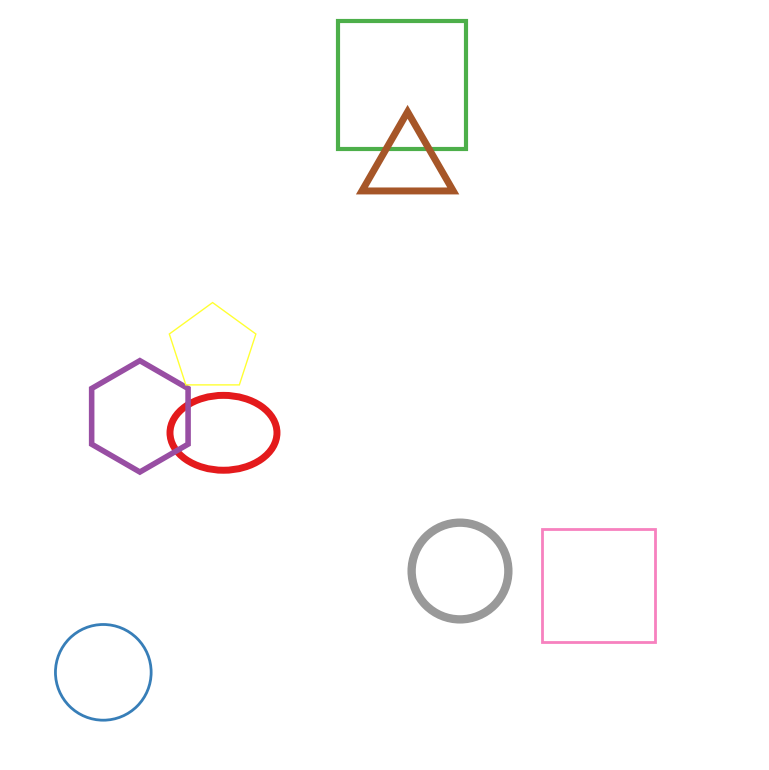[{"shape": "oval", "thickness": 2.5, "radius": 0.35, "center": [0.29, 0.438]}, {"shape": "circle", "thickness": 1, "radius": 0.31, "center": [0.134, 0.127]}, {"shape": "square", "thickness": 1.5, "radius": 0.42, "center": [0.522, 0.889]}, {"shape": "hexagon", "thickness": 2, "radius": 0.36, "center": [0.182, 0.459]}, {"shape": "pentagon", "thickness": 0.5, "radius": 0.3, "center": [0.276, 0.548]}, {"shape": "triangle", "thickness": 2.5, "radius": 0.34, "center": [0.529, 0.786]}, {"shape": "square", "thickness": 1, "radius": 0.37, "center": [0.777, 0.24]}, {"shape": "circle", "thickness": 3, "radius": 0.31, "center": [0.597, 0.258]}]